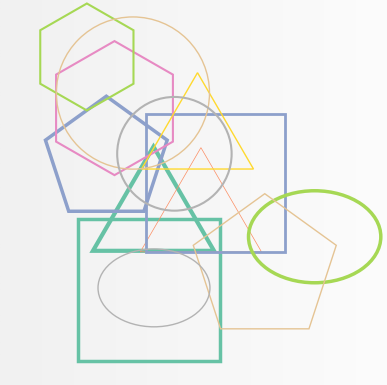[{"shape": "square", "thickness": 2.5, "radius": 0.92, "center": [0.384, 0.247]}, {"shape": "triangle", "thickness": 3, "radius": 0.9, "center": [0.396, 0.439]}, {"shape": "triangle", "thickness": 0.5, "radius": 0.9, "center": [0.518, 0.436]}, {"shape": "square", "thickness": 2, "radius": 0.9, "center": [0.556, 0.524]}, {"shape": "pentagon", "thickness": 2.5, "radius": 0.83, "center": [0.274, 0.585]}, {"shape": "hexagon", "thickness": 1.5, "radius": 0.87, "center": [0.295, 0.719]}, {"shape": "hexagon", "thickness": 1.5, "radius": 0.69, "center": [0.224, 0.852]}, {"shape": "oval", "thickness": 2.5, "radius": 0.85, "center": [0.812, 0.385]}, {"shape": "triangle", "thickness": 1, "radius": 0.83, "center": [0.51, 0.644]}, {"shape": "circle", "thickness": 1, "radius": 0.99, "center": [0.343, 0.758]}, {"shape": "pentagon", "thickness": 1, "radius": 0.97, "center": [0.683, 0.303]}, {"shape": "circle", "thickness": 1.5, "radius": 0.74, "center": [0.45, 0.601]}, {"shape": "oval", "thickness": 1, "radius": 0.72, "center": [0.397, 0.252]}]